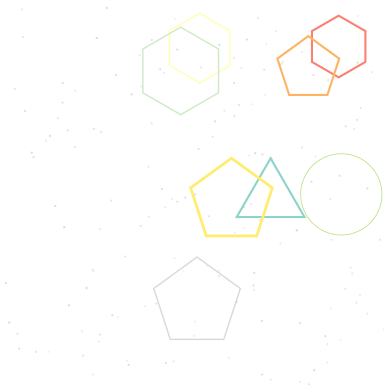[{"shape": "triangle", "thickness": 1.5, "radius": 0.51, "center": [0.703, 0.487]}, {"shape": "hexagon", "thickness": 1, "radius": 0.45, "center": [0.519, 0.875]}, {"shape": "hexagon", "thickness": 1.5, "radius": 0.4, "center": [0.88, 0.879]}, {"shape": "pentagon", "thickness": 1.5, "radius": 0.42, "center": [0.801, 0.822]}, {"shape": "circle", "thickness": 0.5, "radius": 0.53, "center": [0.886, 0.495]}, {"shape": "pentagon", "thickness": 1, "radius": 0.59, "center": [0.512, 0.214]}, {"shape": "hexagon", "thickness": 1, "radius": 0.57, "center": [0.469, 0.816]}, {"shape": "pentagon", "thickness": 2, "radius": 0.56, "center": [0.601, 0.478]}]